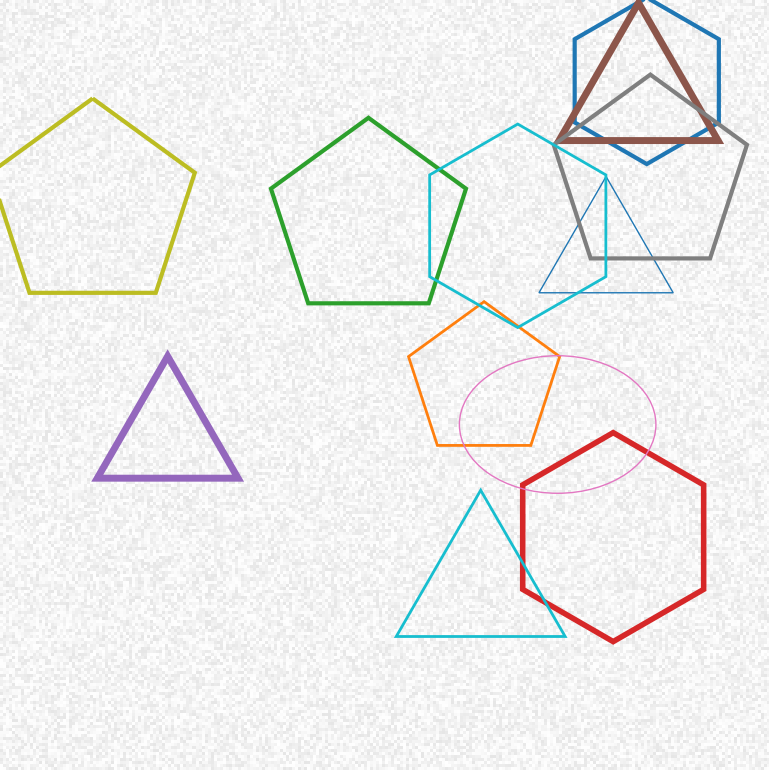[{"shape": "triangle", "thickness": 0.5, "radius": 0.5, "center": [0.787, 0.67]}, {"shape": "hexagon", "thickness": 1.5, "radius": 0.54, "center": [0.84, 0.895]}, {"shape": "pentagon", "thickness": 1, "radius": 0.52, "center": [0.629, 0.505]}, {"shape": "pentagon", "thickness": 1.5, "radius": 0.67, "center": [0.479, 0.714]}, {"shape": "hexagon", "thickness": 2, "radius": 0.68, "center": [0.796, 0.302]}, {"shape": "triangle", "thickness": 2.5, "radius": 0.53, "center": [0.218, 0.432]}, {"shape": "triangle", "thickness": 2.5, "radius": 0.6, "center": [0.829, 0.877]}, {"shape": "oval", "thickness": 0.5, "radius": 0.64, "center": [0.724, 0.449]}, {"shape": "pentagon", "thickness": 1.5, "radius": 0.66, "center": [0.845, 0.771]}, {"shape": "pentagon", "thickness": 1.5, "radius": 0.7, "center": [0.12, 0.733]}, {"shape": "triangle", "thickness": 1, "radius": 0.63, "center": [0.624, 0.237]}, {"shape": "hexagon", "thickness": 1, "radius": 0.66, "center": [0.672, 0.707]}]